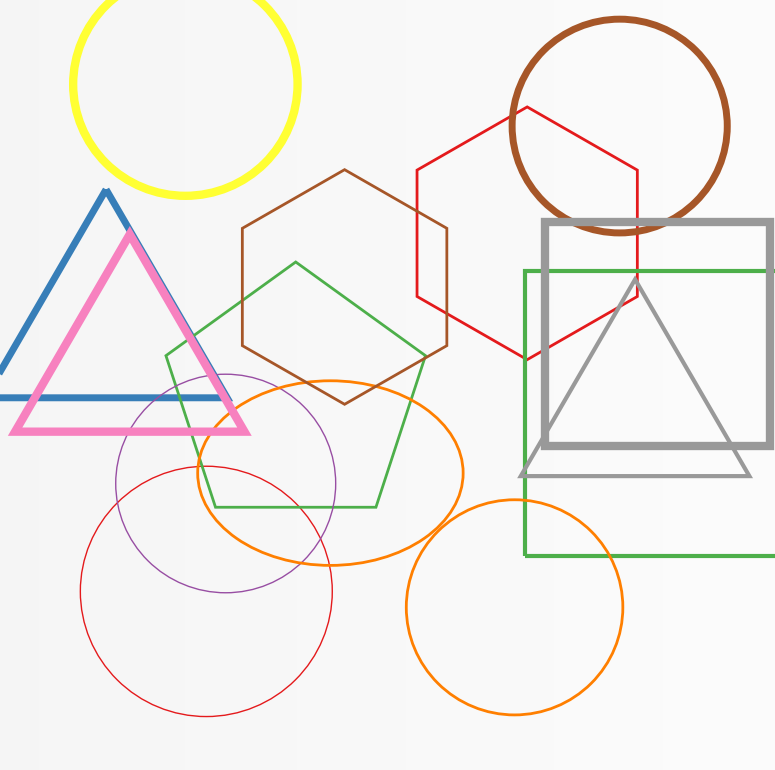[{"shape": "hexagon", "thickness": 1, "radius": 0.82, "center": [0.68, 0.697]}, {"shape": "circle", "thickness": 0.5, "radius": 0.81, "center": [0.266, 0.232]}, {"shape": "triangle", "thickness": 2.5, "radius": 0.9, "center": [0.137, 0.574]}, {"shape": "square", "thickness": 1.5, "radius": 0.93, "center": [0.863, 0.463]}, {"shape": "pentagon", "thickness": 1, "radius": 0.88, "center": [0.382, 0.484]}, {"shape": "circle", "thickness": 0.5, "radius": 0.71, "center": [0.291, 0.372]}, {"shape": "circle", "thickness": 1, "radius": 0.7, "center": [0.664, 0.211]}, {"shape": "oval", "thickness": 1, "radius": 0.86, "center": [0.426, 0.386]}, {"shape": "circle", "thickness": 3, "radius": 0.72, "center": [0.239, 0.89]}, {"shape": "circle", "thickness": 2.5, "radius": 0.69, "center": [0.8, 0.836]}, {"shape": "hexagon", "thickness": 1, "radius": 0.76, "center": [0.445, 0.627]}, {"shape": "triangle", "thickness": 3, "radius": 0.85, "center": [0.167, 0.525]}, {"shape": "triangle", "thickness": 1.5, "radius": 0.85, "center": [0.819, 0.467]}, {"shape": "square", "thickness": 3, "radius": 0.73, "center": [0.848, 0.566]}]